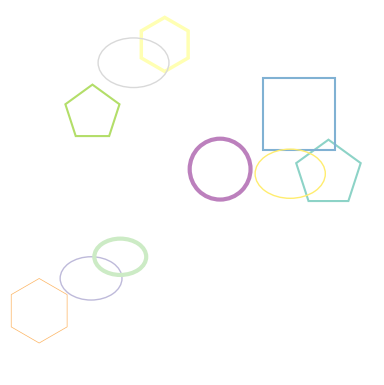[{"shape": "pentagon", "thickness": 1.5, "radius": 0.44, "center": [0.853, 0.549]}, {"shape": "hexagon", "thickness": 2.5, "radius": 0.35, "center": [0.428, 0.885]}, {"shape": "oval", "thickness": 1, "radius": 0.4, "center": [0.237, 0.277]}, {"shape": "square", "thickness": 1.5, "radius": 0.47, "center": [0.778, 0.704]}, {"shape": "hexagon", "thickness": 0.5, "radius": 0.42, "center": [0.102, 0.193]}, {"shape": "pentagon", "thickness": 1.5, "radius": 0.37, "center": [0.24, 0.706]}, {"shape": "oval", "thickness": 1, "radius": 0.46, "center": [0.347, 0.837]}, {"shape": "circle", "thickness": 3, "radius": 0.4, "center": [0.572, 0.561]}, {"shape": "oval", "thickness": 3, "radius": 0.34, "center": [0.312, 0.333]}, {"shape": "oval", "thickness": 1, "radius": 0.46, "center": [0.754, 0.549]}]